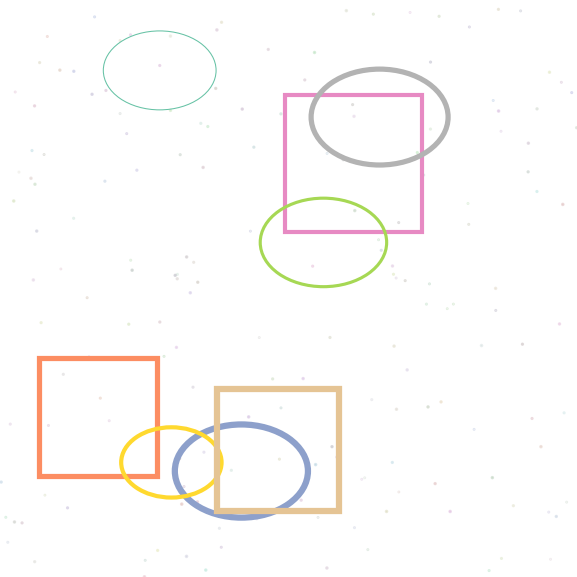[{"shape": "oval", "thickness": 0.5, "radius": 0.49, "center": [0.277, 0.877]}, {"shape": "square", "thickness": 2.5, "radius": 0.51, "center": [0.169, 0.277]}, {"shape": "oval", "thickness": 3, "radius": 0.58, "center": [0.418, 0.183]}, {"shape": "square", "thickness": 2, "radius": 0.59, "center": [0.612, 0.716]}, {"shape": "oval", "thickness": 1.5, "radius": 0.55, "center": [0.56, 0.579]}, {"shape": "oval", "thickness": 2, "radius": 0.43, "center": [0.297, 0.198]}, {"shape": "square", "thickness": 3, "radius": 0.53, "center": [0.482, 0.22]}, {"shape": "oval", "thickness": 2.5, "radius": 0.59, "center": [0.657, 0.796]}]